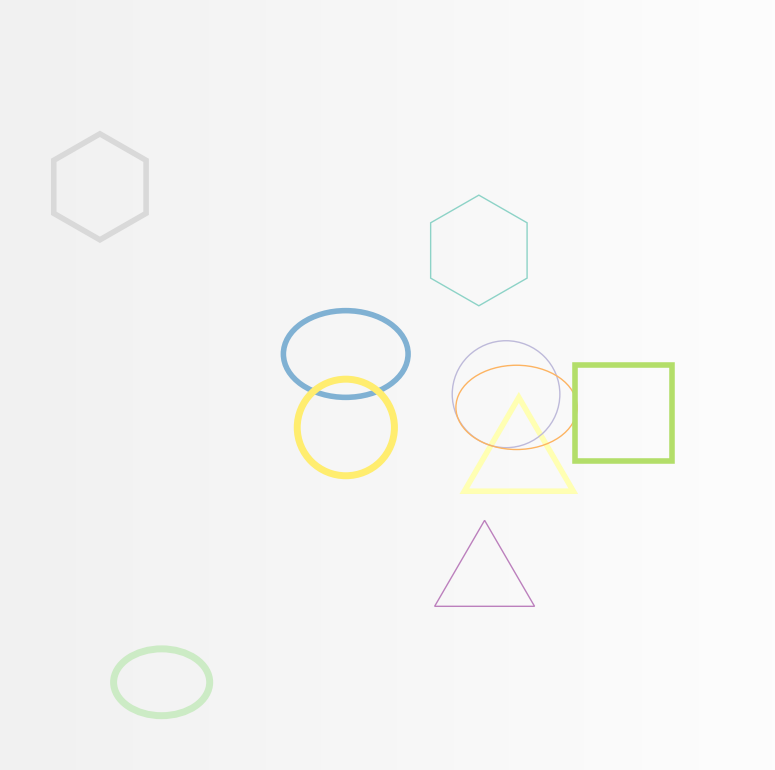[{"shape": "hexagon", "thickness": 0.5, "radius": 0.36, "center": [0.618, 0.675]}, {"shape": "triangle", "thickness": 2, "radius": 0.41, "center": [0.669, 0.403]}, {"shape": "circle", "thickness": 0.5, "radius": 0.35, "center": [0.653, 0.488]}, {"shape": "oval", "thickness": 2, "radius": 0.4, "center": [0.446, 0.54]}, {"shape": "oval", "thickness": 0.5, "radius": 0.39, "center": [0.666, 0.471]}, {"shape": "square", "thickness": 2, "radius": 0.31, "center": [0.805, 0.464]}, {"shape": "hexagon", "thickness": 2, "radius": 0.34, "center": [0.129, 0.757]}, {"shape": "triangle", "thickness": 0.5, "radius": 0.37, "center": [0.625, 0.25]}, {"shape": "oval", "thickness": 2.5, "radius": 0.31, "center": [0.209, 0.114]}, {"shape": "circle", "thickness": 2.5, "radius": 0.31, "center": [0.446, 0.445]}]